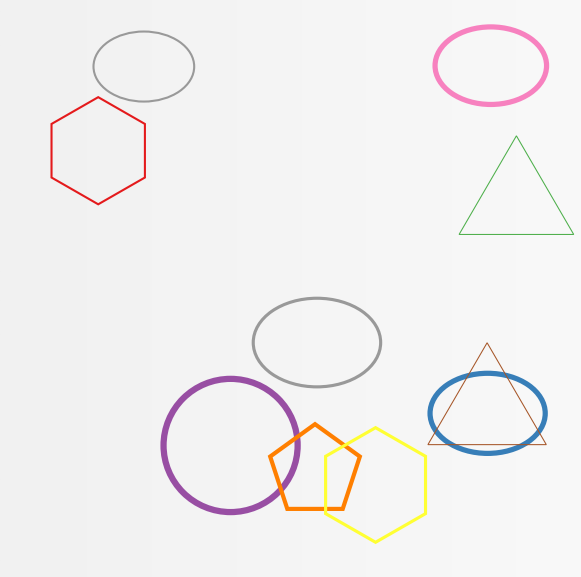[{"shape": "hexagon", "thickness": 1, "radius": 0.46, "center": [0.169, 0.738]}, {"shape": "oval", "thickness": 2.5, "radius": 0.5, "center": [0.839, 0.283]}, {"shape": "triangle", "thickness": 0.5, "radius": 0.57, "center": [0.888, 0.65]}, {"shape": "circle", "thickness": 3, "radius": 0.58, "center": [0.397, 0.228]}, {"shape": "pentagon", "thickness": 2, "radius": 0.41, "center": [0.542, 0.184]}, {"shape": "hexagon", "thickness": 1.5, "radius": 0.5, "center": [0.646, 0.159]}, {"shape": "triangle", "thickness": 0.5, "radius": 0.59, "center": [0.838, 0.288]}, {"shape": "oval", "thickness": 2.5, "radius": 0.48, "center": [0.844, 0.885]}, {"shape": "oval", "thickness": 1.5, "radius": 0.55, "center": [0.545, 0.406]}, {"shape": "oval", "thickness": 1, "radius": 0.43, "center": [0.247, 0.884]}]